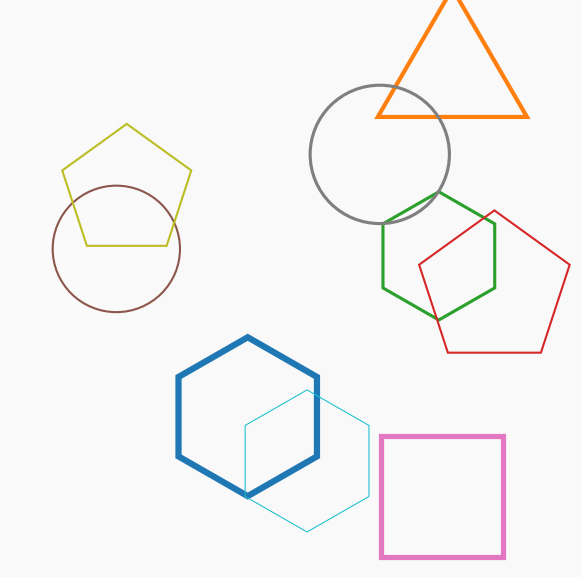[{"shape": "hexagon", "thickness": 3, "radius": 0.69, "center": [0.426, 0.278]}, {"shape": "triangle", "thickness": 2, "radius": 0.74, "center": [0.778, 0.871]}, {"shape": "hexagon", "thickness": 1.5, "radius": 0.55, "center": [0.755, 0.556]}, {"shape": "pentagon", "thickness": 1, "radius": 0.68, "center": [0.851, 0.499]}, {"shape": "circle", "thickness": 1, "radius": 0.55, "center": [0.2, 0.568]}, {"shape": "square", "thickness": 2.5, "radius": 0.52, "center": [0.76, 0.14]}, {"shape": "circle", "thickness": 1.5, "radius": 0.6, "center": [0.653, 0.732]}, {"shape": "pentagon", "thickness": 1, "radius": 0.58, "center": [0.218, 0.668]}, {"shape": "hexagon", "thickness": 0.5, "radius": 0.61, "center": [0.528, 0.201]}]